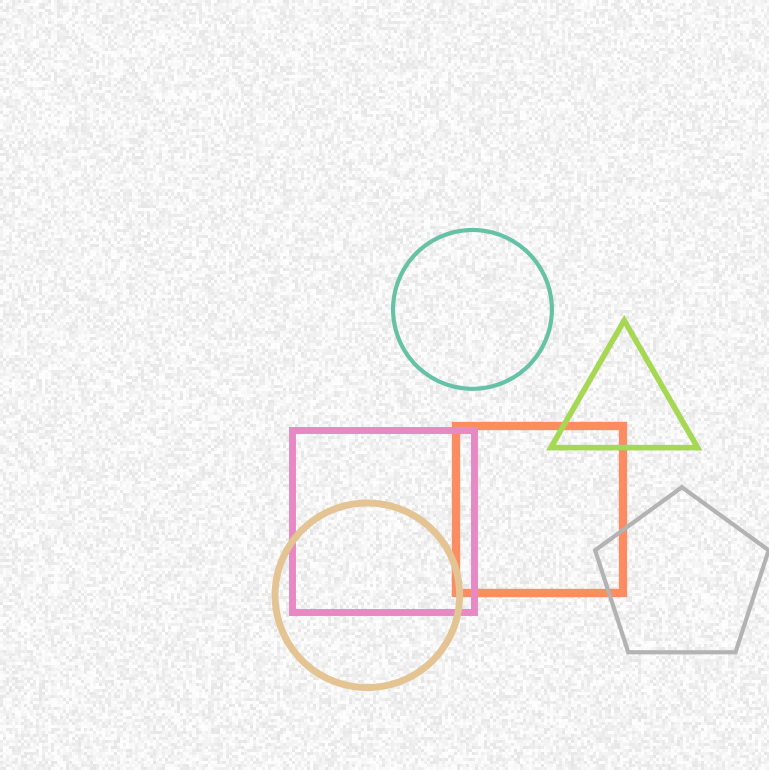[{"shape": "circle", "thickness": 1.5, "radius": 0.52, "center": [0.614, 0.598]}, {"shape": "square", "thickness": 3, "radius": 0.54, "center": [0.701, 0.338]}, {"shape": "square", "thickness": 2.5, "radius": 0.59, "center": [0.497, 0.323]}, {"shape": "triangle", "thickness": 2, "radius": 0.55, "center": [0.811, 0.474]}, {"shape": "circle", "thickness": 2.5, "radius": 0.6, "center": [0.477, 0.227]}, {"shape": "pentagon", "thickness": 1.5, "radius": 0.59, "center": [0.886, 0.249]}]